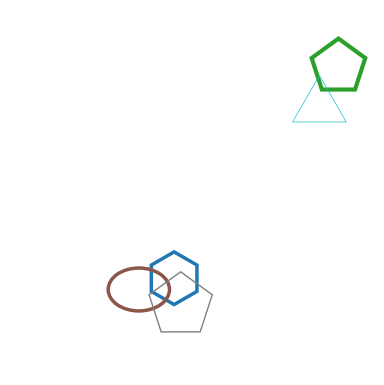[{"shape": "hexagon", "thickness": 2.5, "radius": 0.34, "center": [0.452, 0.277]}, {"shape": "pentagon", "thickness": 3, "radius": 0.37, "center": [0.879, 0.827]}, {"shape": "oval", "thickness": 2.5, "radius": 0.4, "center": [0.361, 0.248]}, {"shape": "pentagon", "thickness": 1, "radius": 0.43, "center": [0.469, 0.208]}, {"shape": "triangle", "thickness": 0.5, "radius": 0.4, "center": [0.83, 0.724]}]